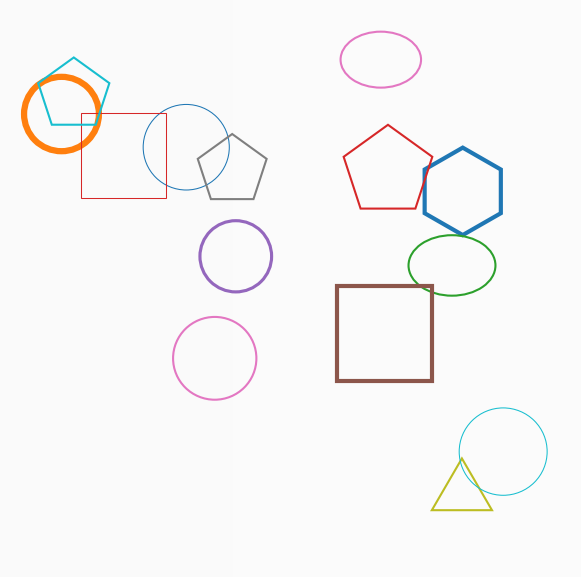[{"shape": "circle", "thickness": 0.5, "radius": 0.37, "center": [0.32, 0.744]}, {"shape": "hexagon", "thickness": 2, "radius": 0.38, "center": [0.796, 0.668]}, {"shape": "circle", "thickness": 3, "radius": 0.32, "center": [0.106, 0.802]}, {"shape": "oval", "thickness": 1, "radius": 0.37, "center": [0.778, 0.539]}, {"shape": "square", "thickness": 0.5, "radius": 0.37, "center": [0.212, 0.73]}, {"shape": "pentagon", "thickness": 1, "radius": 0.4, "center": [0.668, 0.703]}, {"shape": "circle", "thickness": 1.5, "radius": 0.31, "center": [0.406, 0.555]}, {"shape": "square", "thickness": 2, "radius": 0.41, "center": [0.662, 0.421]}, {"shape": "oval", "thickness": 1, "radius": 0.35, "center": [0.655, 0.896]}, {"shape": "circle", "thickness": 1, "radius": 0.36, "center": [0.369, 0.379]}, {"shape": "pentagon", "thickness": 1, "radius": 0.31, "center": [0.399, 0.705]}, {"shape": "triangle", "thickness": 1, "radius": 0.3, "center": [0.795, 0.146]}, {"shape": "circle", "thickness": 0.5, "radius": 0.38, "center": [0.866, 0.217]}, {"shape": "pentagon", "thickness": 1, "radius": 0.32, "center": [0.127, 0.835]}]